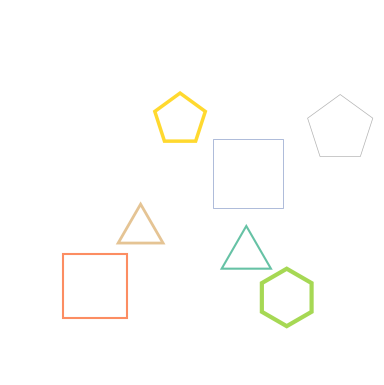[{"shape": "triangle", "thickness": 1.5, "radius": 0.37, "center": [0.64, 0.339]}, {"shape": "square", "thickness": 1.5, "radius": 0.42, "center": [0.246, 0.258]}, {"shape": "square", "thickness": 0.5, "radius": 0.45, "center": [0.644, 0.549]}, {"shape": "hexagon", "thickness": 3, "radius": 0.37, "center": [0.745, 0.227]}, {"shape": "pentagon", "thickness": 2.5, "radius": 0.34, "center": [0.468, 0.689]}, {"shape": "triangle", "thickness": 2, "radius": 0.34, "center": [0.365, 0.402]}, {"shape": "pentagon", "thickness": 0.5, "radius": 0.45, "center": [0.884, 0.665]}]